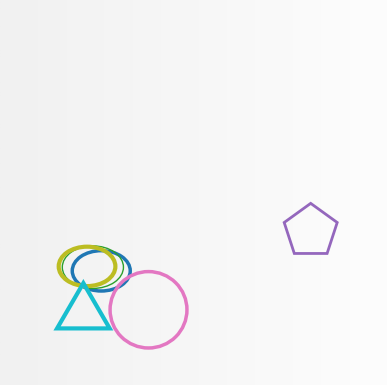[{"shape": "oval", "thickness": 2.5, "radius": 0.37, "center": [0.261, 0.297]}, {"shape": "oval", "thickness": 1, "radius": 0.39, "center": [0.24, 0.306]}, {"shape": "pentagon", "thickness": 2, "radius": 0.36, "center": [0.802, 0.4]}, {"shape": "circle", "thickness": 2.5, "radius": 0.5, "center": [0.383, 0.195]}, {"shape": "oval", "thickness": 3, "radius": 0.37, "center": [0.225, 0.308]}, {"shape": "triangle", "thickness": 3, "radius": 0.39, "center": [0.215, 0.186]}]